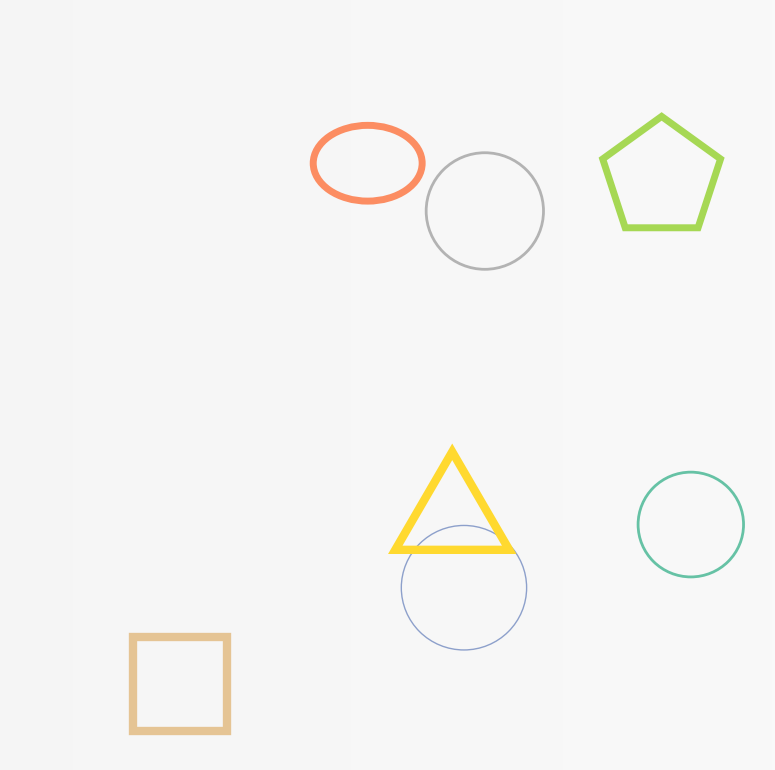[{"shape": "circle", "thickness": 1, "radius": 0.34, "center": [0.891, 0.319]}, {"shape": "oval", "thickness": 2.5, "radius": 0.35, "center": [0.474, 0.788]}, {"shape": "circle", "thickness": 0.5, "radius": 0.4, "center": [0.599, 0.237]}, {"shape": "pentagon", "thickness": 2.5, "radius": 0.4, "center": [0.854, 0.769]}, {"shape": "triangle", "thickness": 3, "radius": 0.42, "center": [0.584, 0.328]}, {"shape": "square", "thickness": 3, "radius": 0.3, "center": [0.232, 0.112]}, {"shape": "circle", "thickness": 1, "radius": 0.38, "center": [0.626, 0.726]}]